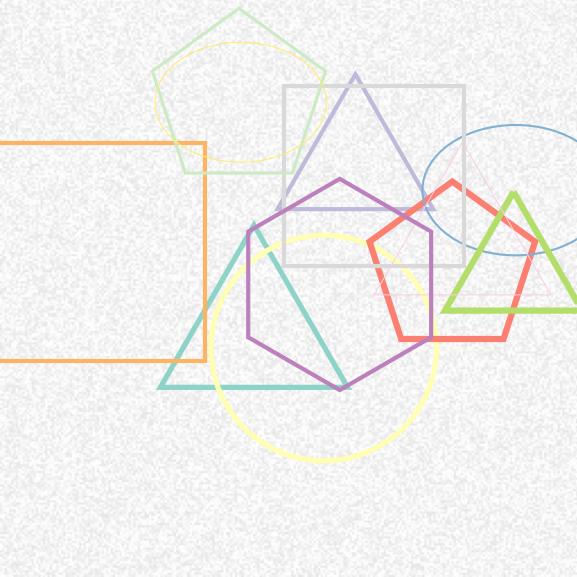[{"shape": "triangle", "thickness": 2.5, "radius": 0.94, "center": [0.44, 0.422]}, {"shape": "circle", "thickness": 2.5, "radius": 0.98, "center": [0.56, 0.397]}, {"shape": "triangle", "thickness": 2, "radius": 0.78, "center": [0.615, 0.715]}, {"shape": "pentagon", "thickness": 3, "radius": 0.75, "center": [0.783, 0.534]}, {"shape": "oval", "thickness": 1, "radius": 0.81, "center": [0.893, 0.67]}, {"shape": "square", "thickness": 2, "radius": 0.94, "center": [0.166, 0.564]}, {"shape": "triangle", "thickness": 3, "radius": 0.69, "center": [0.889, 0.53]}, {"shape": "triangle", "thickness": 0.5, "radius": 0.88, "center": [0.801, 0.577]}, {"shape": "square", "thickness": 2, "radius": 0.78, "center": [0.648, 0.695]}, {"shape": "hexagon", "thickness": 2, "radius": 0.91, "center": [0.588, 0.507]}, {"shape": "pentagon", "thickness": 1.5, "radius": 0.79, "center": [0.414, 0.827]}, {"shape": "oval", "thickness": 0.5, "radius": 0.74, "center": [0.417, 0.822]}]